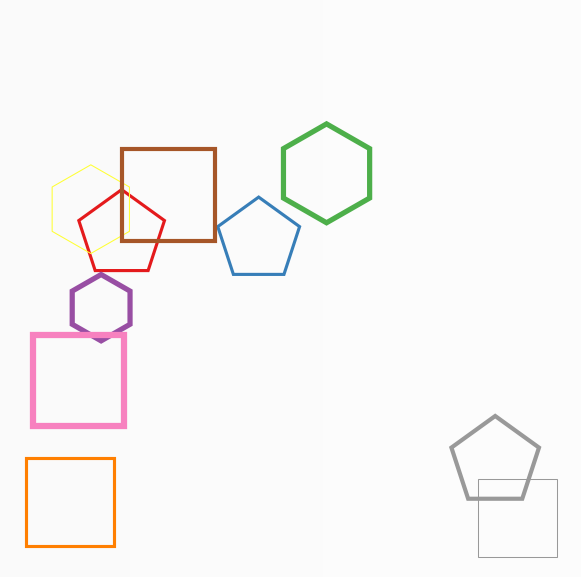[{"shape": "pentagon", "thickness": 1.5, "radius": 0.39, "center": [0.209, 0.593]}, {"shape": "pentagon", "thickness": 1.5, "radius": 0.37, "center": [0.445, 0.584]}, {"shape": "hexagon", "thickness": 2.5, "radius": 0.43, "center": [0.562, 0.699]}, {"shape": "hexagon", "thickness": 2.5, "radius": 0.29, "center": [0.174, 0.466]}, {"shape": "square", "thickness": 1.5, "radius": 0.38, "center": [0.12, 0.13]}, {"shape": "hexagon", "thickness": 0.5, "radius": 0.38, "center": [0.156, 0.637]}, {"shape": "square", "thickness": 2, "radius": 0.4, "center": [0.29, 0.661]}, {"shape": "square", "thickness": 3, "radius": 0.39, "center": [0.135, 0.34]}, {"shape": "pentagon", "thickness": 2, "radius": 0.4, "center": [0.852, 0.2]}, {"shape": "square", "thickness": 0.5, "radius": 0.34, "center": [0.89, 0.102]}]